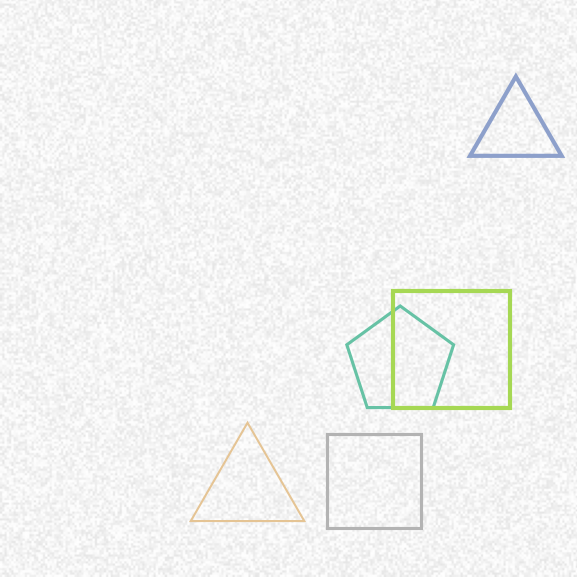[{"shape": "pentagon", "thickness": 1.5, "radius": 0.49, "center": [0.693, 0.372]}, {"shape": "triangle", "thickness": 2, "radius": 0.46, "center": [0.893, 0.775]}, {"shape": "square", "thickness": 2, "radius": 0.51, "center": [0.782, 0.394]}, {"shape": "triangle", "thickness": 1, "radius": 0.57, "center": [0.429, 0.154]}, {"shape": "square", "thickness": 1.5, "radius": 0.41, "center": [0.647, 0.166]}]